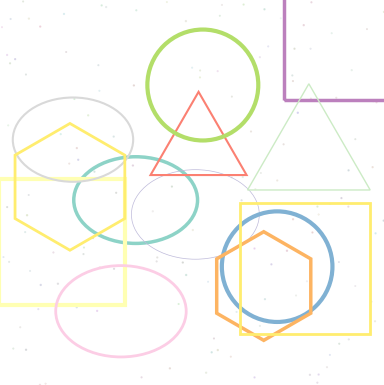[{"shape": "oval", "thickness": 2.5, "radius": 0.8, "center": [0.352, 0.48]}, {"shape": "square", "thickness": 3, "radius": 0.82, "center": [0.162, 0.371]}, {"shape": "oval", "thickness": 0.5, "radius": 0.83, "center": [0.507, 0.443]}, {"shape": "triangle", "thickness": 1.5, "radius": 0.72, "center": [0.516, 0.617]}, {"shape": "circle", "thickness": 3, "radius": 0.72, "center": [0.72, 0.307]}, {"shape": "hexagon", "thickness": 2.5, "radius": 0.71, "center": [0.685, 0.257]}, {"shape": "circle", "thickness": 3, "radius": 0.72, "center": [0.527, 0.779]}, {"shape": "oval", "thickness": 2, "radius": 0.85, "center": [0.314, 0.191]}, {"shape": "oval", "thickness": 1.5, "radius": 0.78, "center": [0.19, 0.637]}, {"shape": "square", "thickness": 2.5, "radius": 0.79, "center": [0.897, 0.898]}, {"shape": "triangle", "thickness": 1, "radius": 0.92, "center": [0.802, 0.599]}, {"shape": "square", "thickness": 2, "radius": 0.84, "center": [0.791, 0.303]}, {"shape": "hexagon", "thickness": 2, "radius": 0.82, "center": [0.182, 0.515]}]